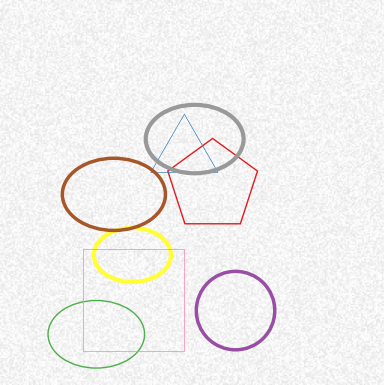[{"shape": "pentagon", "thickness": 1, "radius": 0.61, "center": [0.552, 0.518]}, {"shape": "triangle", "thickness": 0.5, "radius": 0.5, "center": [0.479, 0.602]}, {"shape": "oval", "thickness": 1, "radius": 0.63, "center": [0.25, 0.132]}, {"shape": "circle", "thickness": 2.5, "radius": 0.51, "center": [0.612, 0.193]}, {"shape": "oval", "thickness": 3, "radius": 0.5, "center": [0.344, 0.338]}, {"shape": "oval", "thickness": 2.5, "radius": 0.67, "center": [0.296, 0.495]}, {"shape": "square", "thickness": 0.5, "radius": 0.66, "center": [0.347, 0.221]}, {"shape": "oval", "thickness": 3, "radius": 0.64, "center": [0.506, 0.639]}]